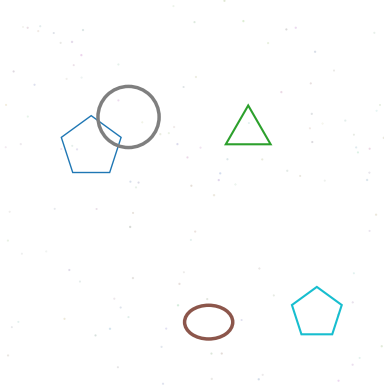[{"shape": "pentagon", "thickness": 1, "radius": 0.41, "center": [0.237, 0.618]}, {"shape": "triangle", "thickness": 1.5, "radius": 0.34, "center": [0.645, 0.659]}, {"shape": "oval", "thickness": 2.5, "radius": 0.31, "center": [0.542, 0.163]}, {"shape": "circle", "thickness": 2.5, "radius": 0.4, "center": [0.334, 0.696]}, {"shape": "pentagon", "thickness": 1.5, "radius": 0.34, "center": [0.823, 0.187]}]